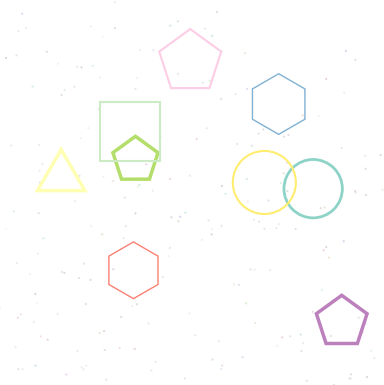[{"shape": "circle", "thickness": 2, "radius": 0.38, "center": [0.813, 0.51]}, {"shape": "triangle", "thickness": 2.5, "radius": 0.36, "center": [0.159, 0.54]}, {"shape": "hexagon", "thickness": 1, "radius": 0.37, "center": [0.347, 0.298]}, {"shape": "hexagon", "thickness": 1, "radius": 0.39, "center": [0.724, 0.73]}, {"shape": "pentagon", "thickness": 2.5, "radius": 0.31, "center": [0.352, 0.584]}, {"shape": "pentagon", "thickness": 1.5, "radius": 0.42, "center": [0.494, 0.84]}, {"shape": "pentagon", "thickness": 2.5, "radius": 0.35, "center": [0.888, 0.164]}, {"shape": "square", "thickness": 1.5, "radius": 0.39, "center": [0.338, 0.659]}, {"shape": "circle", "thickness": 1.5, "radius": 0.41, "center": [0.687, 0.526]}]